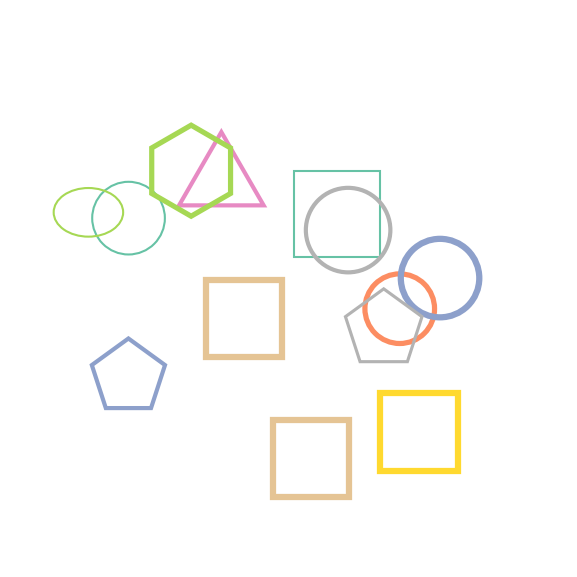[{"shape": "circle", "thickness": 1, "radius": 0.31, "center": [0.223, 0.621]}, {"shape": "square", "thickness": 1, "radius": 0.37, "center": [0.583, 0.629]}, {"shape": "circle", "thickness": 2.5, "radius": 0.3, "center": [0.692, 0.465]}, {"shape": "pentagon", "thickness": 2, "radius": 0.33, "center": [0.222, 0.346]}, {"shape": "circle", "thickness": 3, "radius": 0.34, "center": [0.762, 0.518]}, {"shape": "triangle", "thickness": 2, "radius": 0.42, "center": [0.383, 0.686]}, {"shape": "hexagon", "thickness": 2.5, "radius": 0.39, "center": [0.331, 0.704]}, {"shape": "oval", "thickness": 1, "radius": 0.3, "center": [0.153, 0.631]}, {"shape": "square", "thickness": 3, "radius": 0.34, "center": [0.726, 0.251]}, {"shape": "square", "thickness": 3, "radius": 0.33, "center": [0.538, 0.205]}, {"shape": "square", "thickness": 3, "radius": 0.33, "center": [0.422, 0.448]}, {"shape": "pentagon", "thickness": 1.5, "radius": 0.35, "center": [0.664, 0.429]}, {"shape": "circle", "thickness": 2, "radius": 0.37, "center": [0.603, 0.601]}]